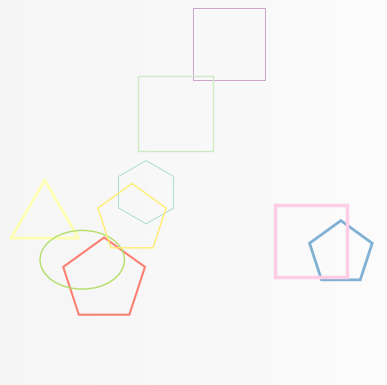[{"shape": "hexagon", "thickness": 0.5, "radius": 0.41, "center": [0.377, 0.501]}, {"shape": "triangle", "thickness": 2, "radius": 0.5, "center": [0.115, 0.432]}, {"shape": "pentagon", "thickness": 1.5, "radius": 0.55, "center": [0.269, 0.272]}, {"shape": "pentagon", "thickness": 2, "radius": 0.43, "center": [0.88, 0.342]}, {"shape": "oval", "thickness": 1, "radius": 0.54, "center": [0.212, 0.325]}, {"shape": "square", "thickness": 2.5, "radius": 0.47, "center": [0.803, 0.375]}, {"shape": "square", "thickness": 0.5, "radius": 0.47, "center": [0.591, 0.886]}, {"shape": "square", "thickness": 1, "radius": 0.49, "center": [0.453, 0.706]}, {"shape": "pentagon", "thickness": 1, "radius": 0.46, "center": [0.341, 0.431]}]